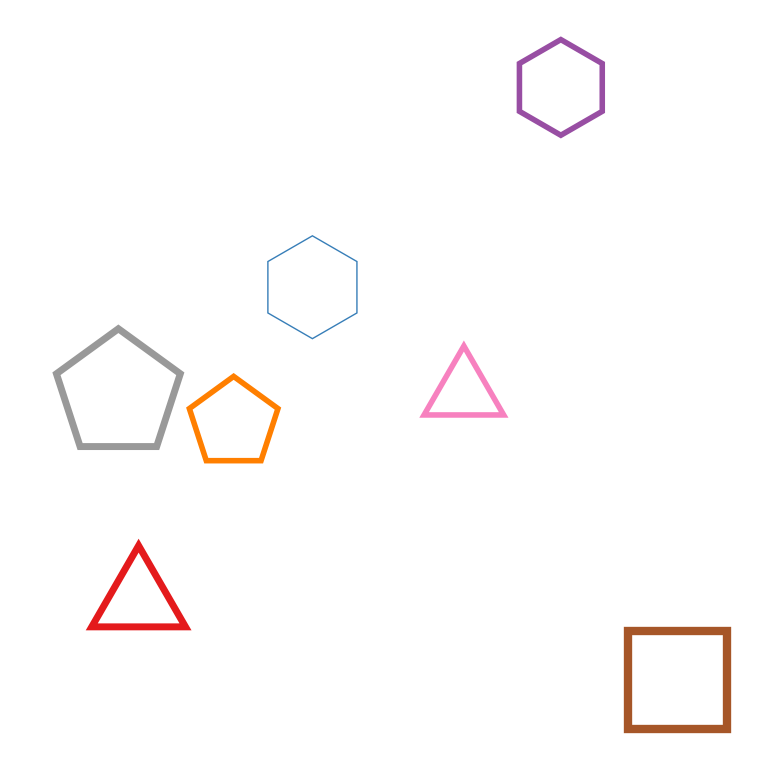[{"shape": "triangle", "thickness": 2.5, "radius": 0.35, "center": [0.18, 0.221]}, {"shape": "hexagon", "thickness": 0.5, "radius": 0.33, "center": [0.406, 0.627]}, {"shape": "hexagon", "thickness": 2, "radius": 0.31, "center": [0.728, 0.886]}, {"shape": "pentagon", "thickness": 2, "radius": 0.3, "center": [0.303, 0.451]}, {"shape": "square", "thickness": 3, "radius": 0.32, "center": [0.88, 0.117]}, {"shape": "triangle", "thickness": 2, "radius": 0.3, "center": [0.602, 0.491]}, {"shape": "pentagon", "thickness": 2.5, "radius": 0.42, "center": [0.154, 0.488]}]